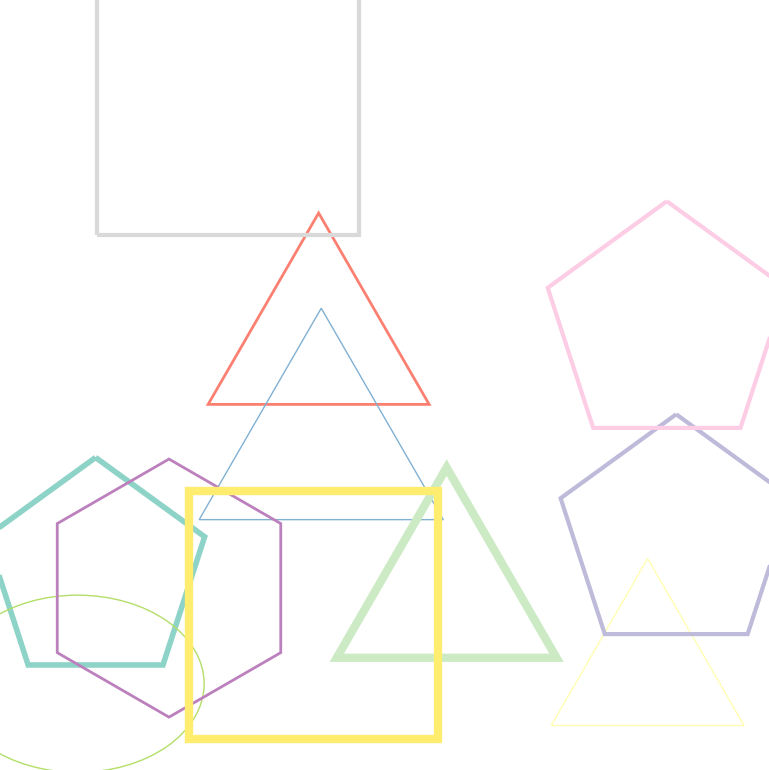[{"shape": "pentagon", "thickness": 2, "radius": 0.74, "center": [0.124, 0.257]}, {"shape": "triangle", "thickness": 0.5, "radius": 0.72, "center": [0.841, 0.13]}, {"shape": "pentagon", "thickness": 1.5, "radius": 0.79, "center": [0.878, 0.304]}, {"shape": "triangle", "thickness": 1, "radius": 0.83, "center": [0.414, 0.558]}, {"shape": "triangle", "thickness": 0.5, "radius": 0.92, "center": [0.417, 0.417]}, {"shape": "oval", "thickness": 0.5, "radius": 0.82, "center": [0.101, 0.112]}, {"shape": "pentagon", "thickness": 1.5, "radius": 0.81, "center": [0.866, 0.576]}, {"shape": "square", "thickness": 1.5, "radius": 0.85, "center": [0.296, 0.865]}, {"shape": "hexagon", "thickness": 1, "radius": 0.84, "center": [0.219, 0.236]}, {"shape": "triangle", "thickness": 3, "radius": 0.82, "center": [0.58, 0.228]}, {"shape": "square", "thickness": 3, "radius": 0.81, "center": [0.407, 0.201]}]